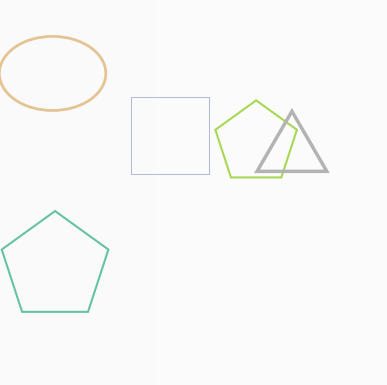[{"shape": "pentagon", "thickness": 1.5, "radius": 0.72, "center": [0.142, 0.307]}, {"shape": "square", "thickness": 0.5, "radius": 0.5, "center": [0.439, 0.649]}, {"shape": "pentagon", "thickness": 1.5, "radius": 0.55, "center": [0.661, 0.629]}, {"shape": "oval", "thickness": 2, "radius": 0.69, "center": [0.136, 0.809]}, {"shape": "triangle", "thickness": 2.5, "radius": 0.52, "center": [0.753, 0.607]}]